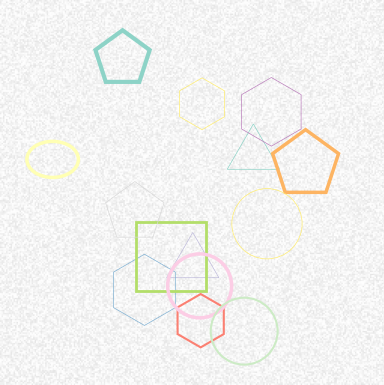[{"shape": "triangle", "thickness": 0.5, "radius": 0.39, "center": [0.658, 0.599]}, {"shape": "pentagon", "thickness": 3, "radius": 0.37, "center": [0.318, 0.847]}, {"shape": "oval", "thickness": 2.5, "radius": 0.33, "center": [0.137, 0.586]}, {"shape": "triangle", "thickness": 0.5, "radius": 0.39, "center": [0.501, 0.318]}, {"shape": "hexagon", "thickness": 1.5, "radius": 0.35, "center": [0.521, 0.167]}, {"shape": "hexagon", "thickness": 0.5, "radius": 0.46, "center": [0.375, 0.247]}, {"shape": "pentagon", "thickness": 2.5, "radius": 0.45, "center": [0.794, 0.573]}, {"shape": "square", "thickness": 2, "radius": 0.45, "center": [0.445, 0.334]}, {"shape": "circle", "thickness": 2.5, "radius": 0.42, "center": [0.519, 0.257]}, {"shape": "pentagon", "thickness": 0.5, "radius": 0.4, "center": [0.35, 0.449]}, {"shape": "hexagon", "thickness": 0.5, "radius": 0.45, "center": [0.705, 0.71]}, {"shape": "circle", "thickness": 1.5, "radius": 0.43, "center": [0.634, 0.14]}, {"shape": "hexagon", "thickness": 0.5, "radius": 0.34, "center": [0.525, 0.73]}, {"shape": "circle", "thickness": 0.5, "radius": 0.46, "center": [0.693, 0.419]}]